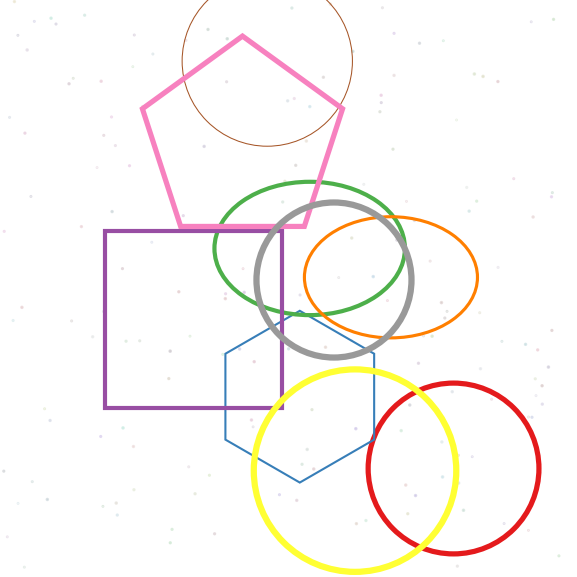[{"shape": "circle", "thickness": 2.5, "radius": 0.74, "center": [0.785, 0.188]}, {"shape": "hexagon", "thickness": 1, "radius": 0.74, "center": [0.519, 0.312]}, {"shape": "oval", "thickness": 2, "radius": 0.82, "center": [0.536, 0.569]}, {"shape": "square", "thickness": 2, "radius": 0.77, "center": [0.335, 0.446]}, {"shape": "oval", "thickness": 1.5, "radius": 0.75, "center": [0.677, 0.519]}, {"shape": "circle", "thickness": 3, "radius": 0.88, "center": [0.615, 0.184]}, {"shape": "circle", "thickness": 0.5, "radius": 0.74, "center": [0.463, 0.893]}, {"shape": "pentagon", "thickness": 2.5, "radius": 0.91, "center": [0.42, 0.754]}, {"shape": "circle", "thickness": 3, "radius": 0.67, "center": [0.578, 0.514]}]